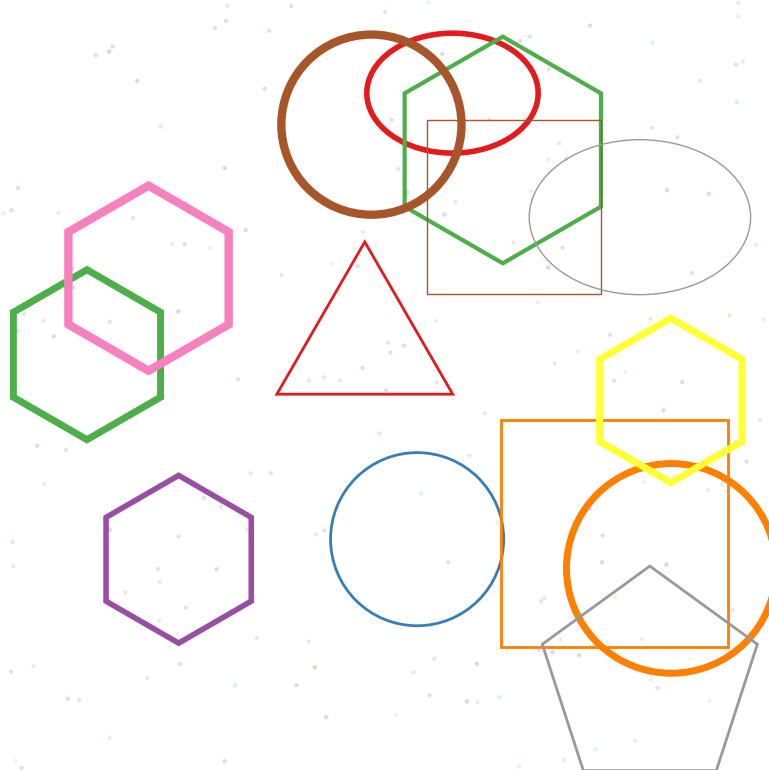[{"shape": "triangle", "thickness": 1, "radius": 0.66, "center": [0.474, 0.554]}, {"shape": "oval", "thickness": 2, "radius": 0.56, "center": [0.588, 0.879]}, {"shape": "circle", "thickness": 1, "radius": 0.56, "center": [0.542, 0.3]}, {"shape": "hexagon", "thickness": 2.5, "radius": 0.55, "center": [0.113, 0.539]}, {"shape": "hexagon", "thickness": 1.5, "radius": 0.74, "center": [0.653, 0.805]}, {"shape": "hexagon", "thickness": 2, "radius": 0.54, "center": [0.232, 0.274]}, {"shape": "circle", "thickness": 2.5, "radius": 0.68, "center": [0.872, 0.262]}, {"shape": "square", "thickness": 1, "radius": 0.74, "center": [0.798, 0.307]}, {"shape": "hexagon", "thickness": 2.5, "radius": 0.53, "center": [0.871, 0.48]}, {"shape": "square", "thickness": 0.5, "radius": 0.57, "center": [0.668, 0.731]}, {"shape": "circle", "thickness": 3, "radius": 0.58, "center": [0.482, 0.838]}, {"shape": "hexagon", "thickness": 3, "radius": 0.6, "center": [0.193, 0.639]}, {"shape": "oval", "thickness": 0.5, "radius": 0.72, "center": [0.831, 0.718]}, {"shape": "pentagon", "thickness": 1, "radius": 0.73, "center": [0.844, 0.118]}]